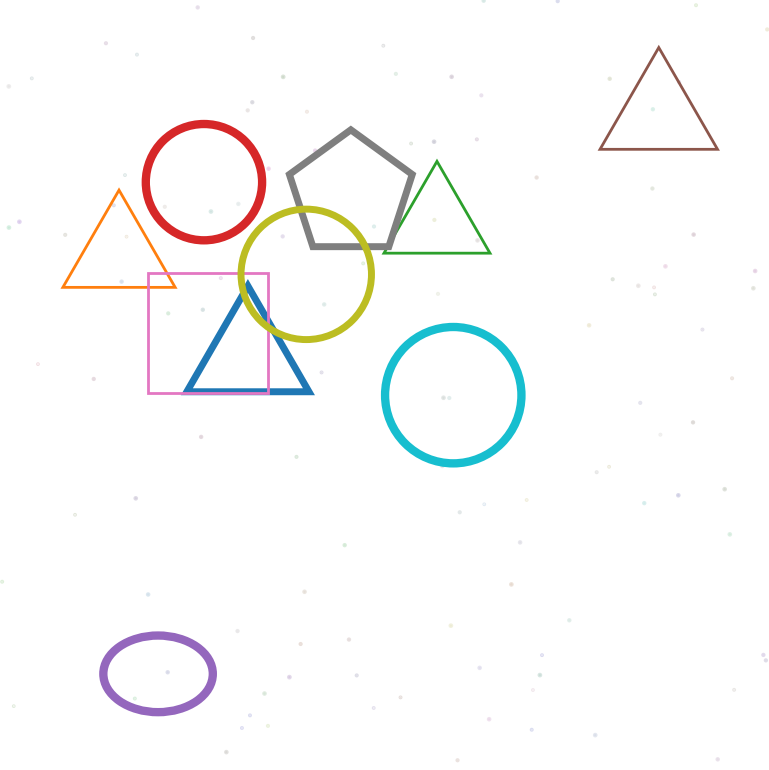[{"shape": "triangle", "thickness": 2.5, "radius": 0.46, "center": [0.322, 0.537]}, {"shape": "triangle", "thickness": 1, "radius": 0.42, "center": [0.155, 0.669]}, {"shape": "triangle", "thickness": 1, "radius": 0.4, "center": [0.568, 0.711]}, {"shape": "circle", "thickness": 3, "radius": 0.38, "center": [0.265, 0.763]}, {"shape": "oval", "thickness": 3, "radius": 0.36, "center": [0.205, 0.125]}, {"shape": "triangle", "thickness": 1, "radius": 0.44, "center": [0.856, 0.85]}, {"shape": "square", "thickness": 1, "radius": 0.39, "center": [0.27, 0.567]}, {"shape": "pentagon", "thickness": 2.5, "radius": 0.42, "center": [0.456, 0.748]}, {"shape": "circle", "thickness": 2.5, "radius": 0.42, "center": [0.398, 0.644]}, {"shape": "circle", "thickness": 3, "radius": 0.44, "center": [0.589, 0.487]}]